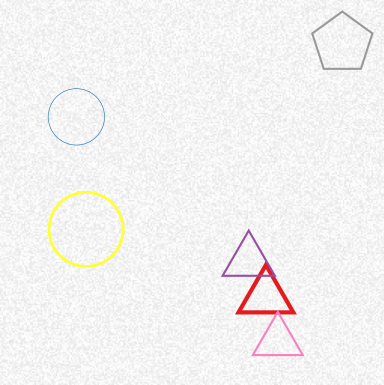[{"shape": "triangle", "thickness": 3, "radius": 0.41, "center": [0.691, 0.23]}, {"shape": "circle", "thickness": 0.5, "radius": 0.37, "center": [0.198, 0.696]}, {"shape": "triangle", "thickness": 1.5, "radius": 0.39, "center": [0.646, 0.323]}, {"shape": "circle", "thickness": 2, "radius": 0.48, "center": [0.224, 0.404]}, {"shape": "triangle", "thickness": 1.5, "radius": 0.37, "center": [0.722, 0.115]}, {"shape": "pentagon", "thickness": 1.5, "radius": 0.41, "center": [0.889, 0.888]}]